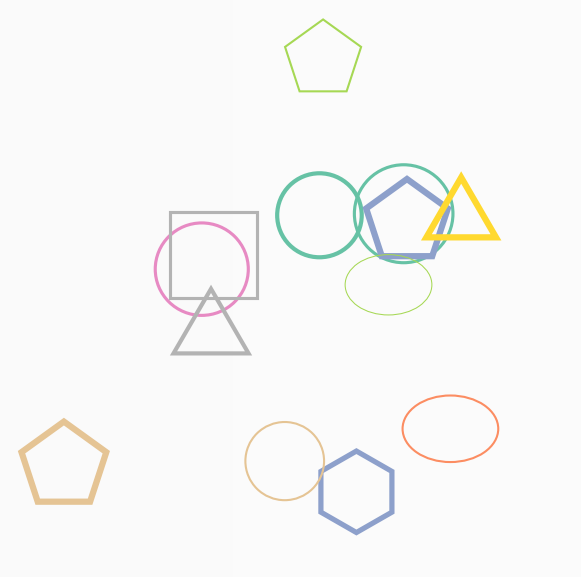[{"shape": "circle", "thickness": 1.5, "radius": 0.42, "center": [0.694, 0.629]}, {"shape": "circle", "thickness": 2, "radius": 0.36, "center": [0.55, 0.626]}, {"shape": "oval", "thickness": 1, "radius": 0.41, "center": [0.775, 0.257]}, {"shape": "hexagon", "thickness": 2.5, "radius": 0.35, "center": [0.613, 0.148]}, {"shape": "pentagon", "thickness": 3, "radius": 0.37, "center": [0.7, 0.615]}, {"shape": "circle", "thickness": 1.5, "radius": 0.4, "center": [0.347, 0.533]}, {"shape": "pentagon", "thickness": 1, "radius": 0.34, "center": [0.556, 0.897]}, {"shape": "oval", "thickness": 0.5, "radius": 0.37, "center": [0.668, 0.506]}, {"shape": "triangle", "thickness": 3, "radius": 0.35, "center": [0.793, 0.623]}, {"shape": "circle", "thickness": 1, "radius": 0.34, "center": [0.49, 0.201]}, {"shape": "pentagon", "thickness": 3, "radius": 0.38, "center": [0.11, 0.192]}, {"shape": "square", "thickness": 1.5, "radius": 0.37, "center": [0.367, 0.558]}, {"shape": "triangle", "thickness": 2, "radius": 0.37, "center": [0.363, 0.424]}]